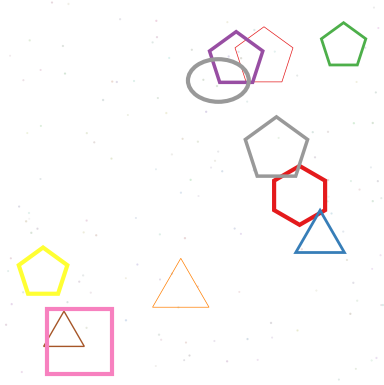[{"shape": "pentagon", "thickness": 0.5, "radius": 0.4, "center": [0.686, 0.851]}, {"shape": "hexagon", "thickness": 3, "radius": 0.38, "center": [0.778, 0.492]}, {"shape": "triangle", "thickness": 2, "radius": 0.36, "center": [0.831, 0.381]}, {"shape": "pentagon", "thickness": 2, "radius": 0.3, "center": [0.892, 0.88]}, {"shape": "pentagon", "thickness": 2.5, "radius": 0.36, "center": [0.613, 0.845]}, {"shape": "triangle", "thickness": 0.5, "radius": 0.42, "center": [0.47, 0.244]}, {"shape": "pentagon", "thickness": 3, "radius": 0.33, "center": [0.112, 0.291]}, {"shape": "triangle", "thickness": 1, "radius": 0.3, "center": [0.166, 0.131]}, {"shape": "square", "thickness": 3, "radius": 0.42, "center": [0.206, 0.113]}, {"shape": "pentagon", "thickness": 2.5, "radius": 0.43, "center": [0.718, 0.611]}, {"shape": "oval", "thickness": 3, "radius": 0.4, "center": [0.567, 0.791]}]